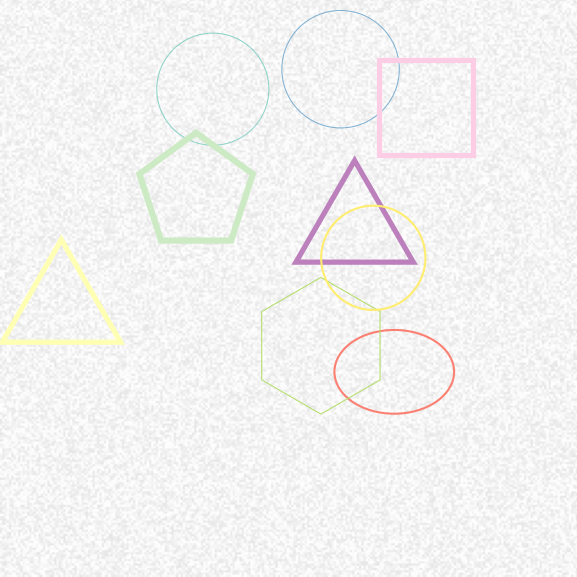[{"shape": "circle", "thickness": 0.5, "radius": 0.49, "center": [0.369, 0.845]}, {"shape": "triangle", "thickness": 2.5, "radius": 0.59, "center": [0.106, 0.466]}, {"shape": "oval", "thickness": 1, "radius": 0.52, "center": [0.683, 0.355]}, {"shape": "circle", "thickness": 0.5, "radius": 0.51, "center": [0.59, 0.879]}, {"shape": "hexagon", "thickness": 0.5, "radius": 0.59, "center": [0.556, 0.4]}, {"shape": "square", "thickness": 2.5, "radius": 0.41, "center": [0.738, 0.813]}, {"shape": "triangle", "thickness": 2.5, "radius": 0.59, "center": [0.614, 0.604]}, {"shape": "pentagon", "thickness": 3, "radius": 0.52, "center": [0.34, 0.666]}, {"shape": "circle", "thickness": 1, "radius": 0.45, "center": [0.646, 0.553]}]